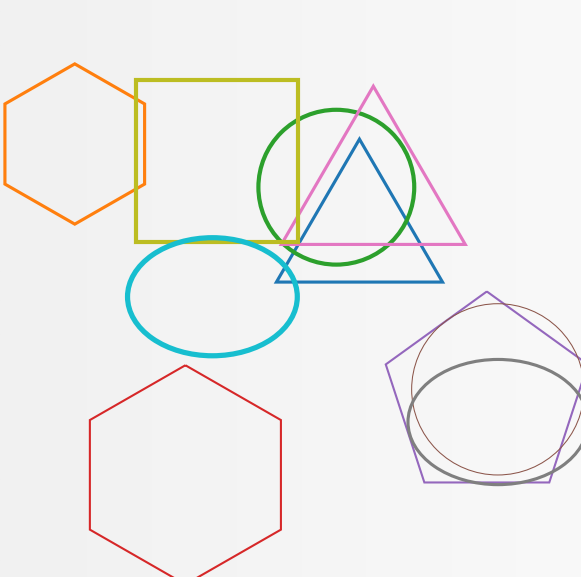[{"shape": "triangle", "thickness": 1.5, "radius": 0.82, "center": [0.618, 0.593]}, {"shape": "hexagon", "thickness": 1.5, "radius": 0.69, "center": [0.129, 0.75]}, {"shape": "circle", "thickness": 2, "radius": 0.67, "center": [0.579, 0.675]}, {"shape": "hexagon", "thickness": 1, "radius": 0.95, "center": [0.319, 0.177]}, {"shape": "pentagon", "thickness": 1, "radius": 0.91, "center": [0.838, 0.312]}, {"shape": "circle", "thickness": 0.5, "radius": 0.74, "center": [0.856, 0.325]}, {"shape": "triangle", "thickness": 1.5, "radius": 0.91, "center": [0.642, 0.667]}, {"shape": "oval", "thickness": 1.5, "radius": 0.77, "center": [0.857, 0.268]}, {"shape": "square", "thickness": 2, "radius": 0.7, "center": [0.374, 0.721]}, {"shape": "oval", "thickness": 2.5, "radius": 0.73, "center": [0.365, 0.485]}]